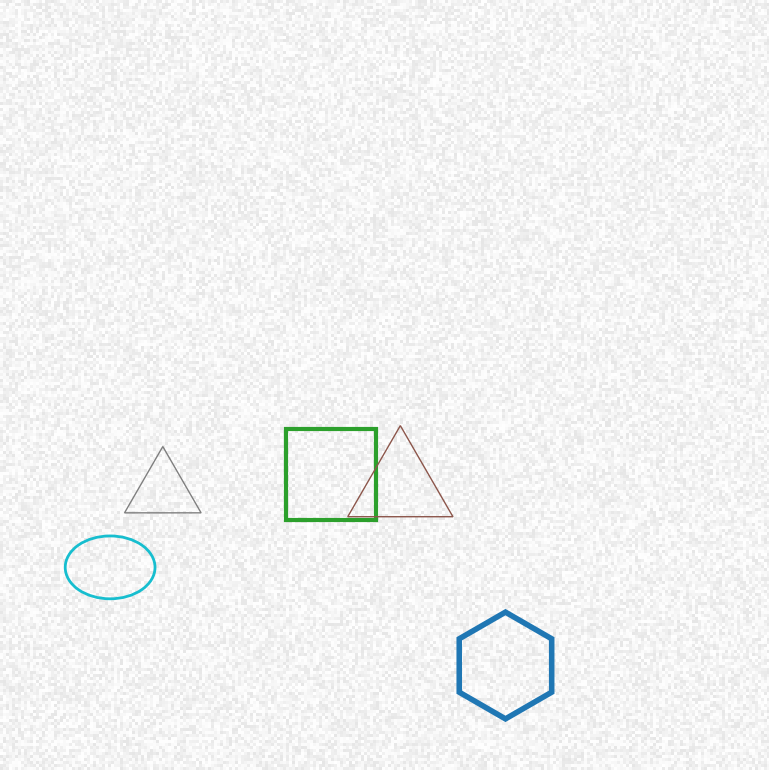[{"shape": "hexagon", "thickness": 2, "radius": 0.35, "center": [0.656, 0.136]}, {"shape": "square", "thickness": 1.5, "radius": 0.3, "center": [0.43, 0.384]}, {"shape": "triangle", "thickness": 0.5, "radius": 0.39, "center": [0.52, 0.368]}, {"shape": "triangle", "thickness": 0.5, "radius": 0.29, "center": [0.211, 0.363]}, {"shape": "oval", "thickness": 1, "radius": 0.29, "center": [0.143, 0.263]}]